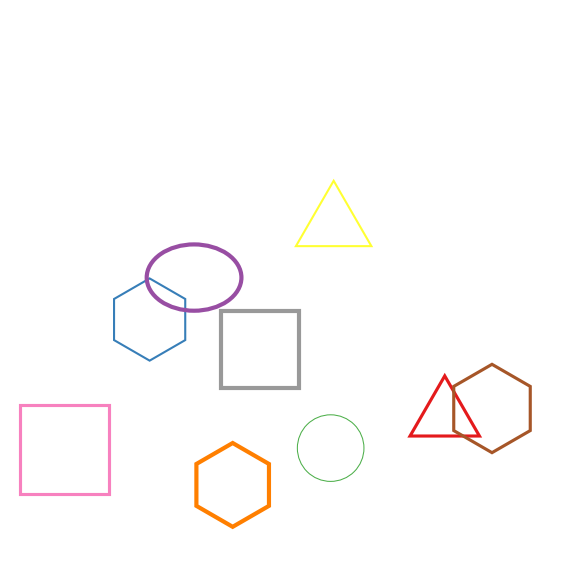[{"shape": "triangle", "thickness": 1.5, "radius": 0.35, "center": [0.77, 0.279]}, {"shape": "hexagon", "thickness": 1, "radius": 0.36, "center": [0.259, 0.446]}, {"shape": "circle", "thickness": 0.5, "radius": 0.29, "center": [0.573, 0.223]}, {"shape": "oval", "thickness": 2, "radius": 0.41, "center": [0.336, 0.518]}, {"shape": "hexagon", "thickness": 2, "radius": 0.36, "center": [0.403, 0.159]}, {"shape": "triangle", "thickness": 1, "radius": 0.38, "center": [0.578, 0.611]}, {"shape": "hexagon", "thickness": 1.5, "radius": 0.38, "center": [0.852, 0.292]}, {"shape": "square", "thickness": 1.5, "radius": 0.38, "center": [0.112, 0.221]}, {"shape": "square", "thickness": 2, "radius": 0.34, "center": [0.45, 0.394]}]